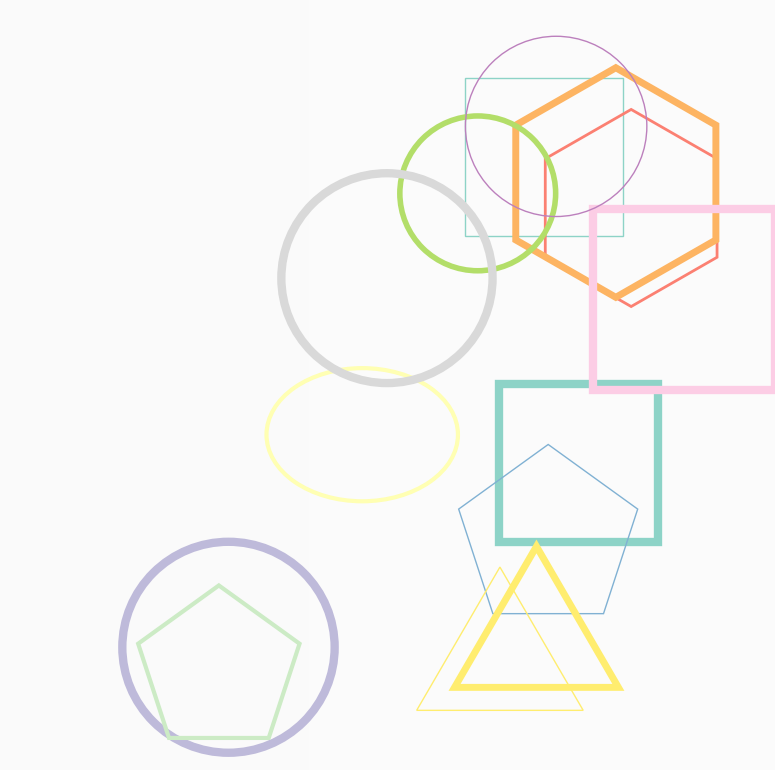[{"shape": "square", "thickness": 0.5, "radius": 0.51, "center": [0.702, 0.796]}, {"shape": "square", "thickness": 3, "radius": 0.52, "center": [0.747, 0.399]}, {"shape": "oval", "thickness": 1.5, "radius": 0.62, "center": [0.467, 0.435]}, {"shape": "circle", "thickness": 3, "radius": 0.68, "center": [0.295, 0.159]}, {"shape": "hexagon", "thickness": 1, "radius": 0.64, "center": [0.814, 0.73]}, {"shape": "pentagon", "thickness": 0.5, "radius": 0.61, "center": [0.707, 0.301]}, {"shape": "hexagon", "thickness": 2.5, "radius": 0.75, "center": [0.795, 0.763]}, {"shape": "circle", "thickness": 2, "radius": 0.5, "center": [0.616, 0.749]}, {"shape": "square", "thickness": 3, "radius": 0.59, "center": [0.882, 0.611]}, {"shape": "circle", "thickness": 3, "radius": 0.68, "center": [0.499, 0.639]}, {"shape": "circle", "thickness": 0.5, "radius": 0.59, "center": [0.718, 0.836]}, {"shape": "pentagon", "thickness": 1.5, "radius": 0.55, "center": [0.282, 0.13]}, {"shape": "triangle", "thickness": 2.5, "radius": 0.61, "center": [0.692, 0.168]}, {"shape": "triangle", "thickness": 0.5, "radius": 0.62, "center": [0.645, 0.139]}]